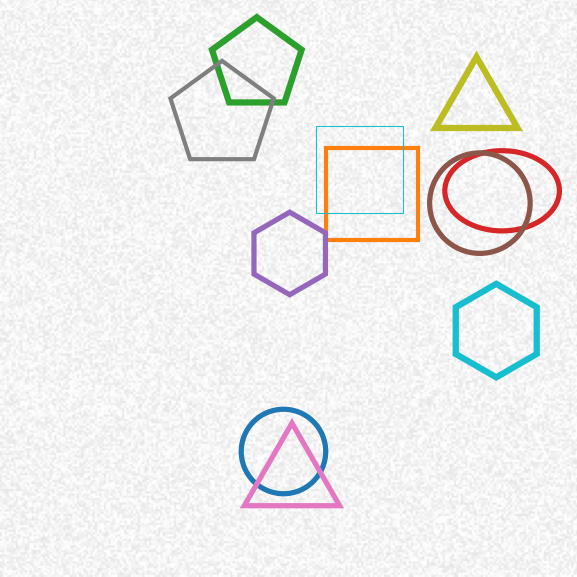[{"shape": "circle", "thickness": 2.5, "radius": 0.37, "center": [0.491, 0.217]}, {"shape": "square", "thickness": 2, "radius": 0.4, "center": [0.644, 0.663]}, {"shape": "pentagon", "thickness": 3, "radius": 0.41, "center": [0.445, 0.888]}, {"shape": "oval", "thickness": 2.5, "radius": 0.5, "center": [0.869, 0.669]}, {"shape": "hexagon", "thickness": 2.5, "radius": 0.36, "center": [0.502, 0.56]}, {"shape": "circle", "thickness": 2.5, "radius": 0.44, "center": [0.831, 0.647]}, {"shape": "triangle", "thickness": 2.5, "radius": 0.48, "center": [0.506, 0.171]}, {"shape": "pentagon", "thickness": 2, "radius": 0.47, "center": [0.385, 0.8]}, {"shape": "triangle", "thickness": 3, "radius": 0.41, "center": [0.825, 0.819]}, {"shape": "square", "thickness": 0.5, "radius": 0.38, "center": [0.622, 0.706]}, {"shape": "hexagon", "thickness": 3, "radius": 0.4, "center": [0.859, 0.427]}]